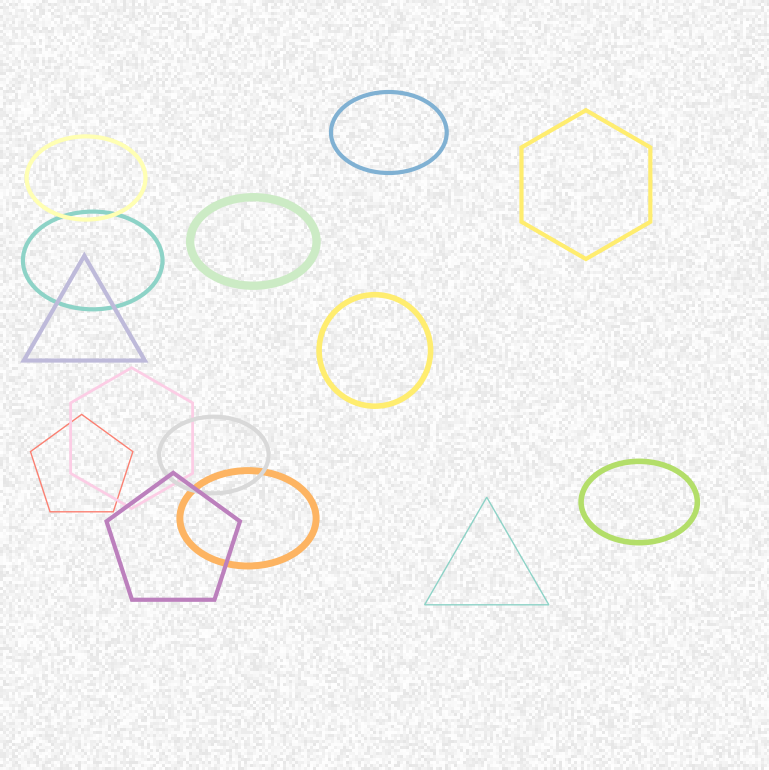[{"shape": "oval", "thickness": 1.5, "radius": 0.45, "center": [0.12, 0.662]}, {"shape": "triangle", "thickness": 0.5, "radius": 0.47, "center": [0.632, 0.261]}, {"shape": "oval", "thickness": 1.5, "radius": 0.39, "center": [0.112, 0.769]}, {"shape": "triangle", "thickness": 1.5, "radius": 0.45, "center": [0.11, 0.577]}, {"shape": "pentagon", "thickness": 0.5, "radius": 0.35, "center": [0.106, 0.392]}, {"shape": "oval", "thickness": 1.5, "radius": 0.38, "center": [0.505, 0.828]}, {"shape": "oval", "thickness": 2.5, "radius": 0.44, "center": [0.322, 0.327]}, {"shape": "oval", "thickness": 2, "radius": 0.38, "center": [0.83, 0.348]}, {"shape": "hexagon", "thickness": 1, "radius": 0.46, "center": [0.171, 0.431]}, {"shape": "oval", "thickness": 1.5, "radius": 0.36, "center": [0.278, 0.409]}, {"shape": "pentagon", "thickness": 1.5, "radius": 0.46, "center": [0.225, 0.295]}, {"shape": "oval", "thickness": 3, "radius": 0.41, "center": [0.329, 0.686]}, {"shape": "hexagon", "thickness": 1.5, "radius": 0.48, "center": [0.761, 0.76]}, {"shape": "circle", "thickness": 2, "radius": 0.36, "center": [0.487, 0.545]}]